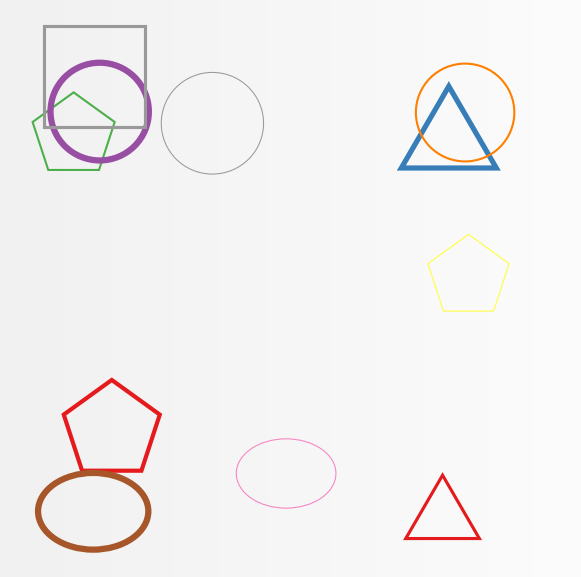[{"shape": "pentagon", "thickness": 2, "radius": 0.43, "center": [0.192, 0.254]}, {"shape": "triangle", "thickness": 1.5, "radius": 0.37, "center": [0.761, 0.103]}, {"shape": "triangle", "thickness": 2.5, "radius": 0.47, "center": [0.772, 0.755]}, {"shape": "pentagon", "thickness": 1, "radius": 0.37, "center": [0.127, 0.765]}, {"shape": "circle", "thickness": 3, "radius": 0.42, "center": [0.171, 0.806]}, {"shape": "circle", "thickness": 1, "radius": 0.42, "center": [0.8, 0.804]}, {"shape": "pentagon", "thickness": 0.5, "radius": 0.37, "center": [0.806, 0.52]}, {"shape": "oval", "thickness": 3, "radius": 0.47, "center": [0.16, 0.114]}, {"shape": "oval", "thickness": 0.5, "radius": 0.43, "center": [0.492, 0.179]}, {"shape": "square", "thickness": 1.5, "radius": 0.44, "center": [0.163, 0.867]}, {"shape": "circle", "thickness": 0.5, "radius": 0.44, "center": [0.365, 0.786]}]